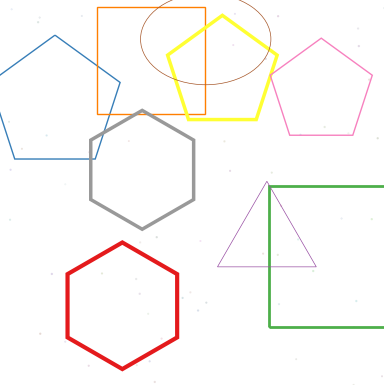[{"shape": "hexagon", "thickness": 3, "radius": 0.82, "center": [0.318, 0.206]}, {"shape": "pentagon", "thickness": 1, "radius": 0.89, "center": [0.143, 0.731]}, {"shape": "square", "thickness": 2, "radius": 0.92, "center": [0.882, 0.334]}, {"shape": "triangle", "thickness": 0.5, "radius": 0.74, "center": [0.693, 0.381]}, {"shape": "square", "thickness": 1, "radius": 0.7, "center": [0.393, 0.843]}, {"shape": "pentagon", "thickness": 2.5, "radius": 0.75, "center": [0.578, 0.81]}, {"shape": "oval", "thickness": 0.5, "radius": 0.85, "center": [0.534, 0.898]}, {"shape": "pentagon", "thickness": 1, "radius": 0.7, "center": [0.834, 0.761]}, {"shape": "hexagon", "thickness": 2.5, "radius": 0.77, "center": [0.369, 0.559]}]